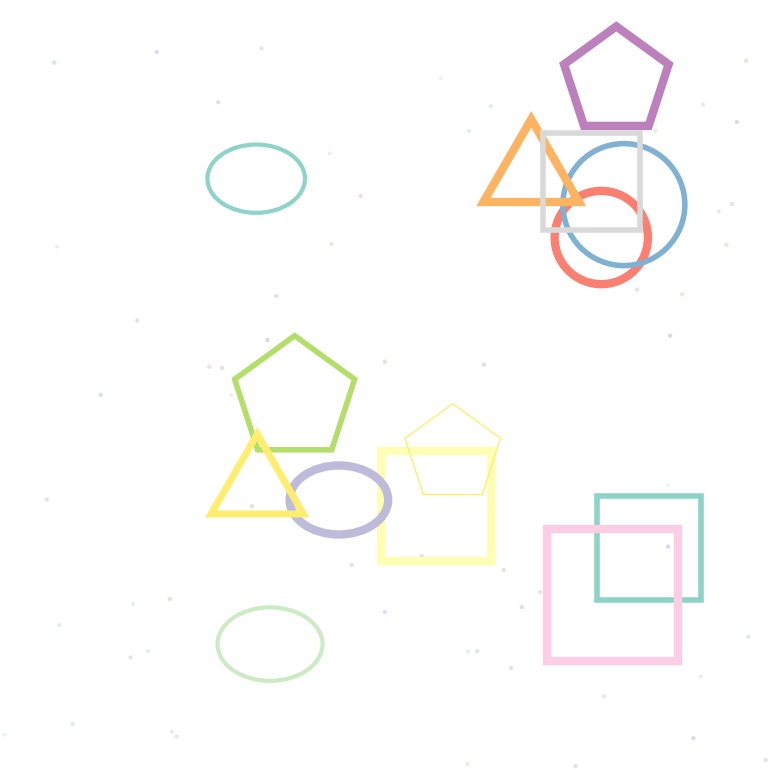[{"shape": "square", "thickness": 2, "radius": 0.34, "center": [0.843, 0.288]}, {"shape": "oval", "thickness": 1.5, "radius": 0.32, "center": [0.333, 0.768]}, {"shape": "square", "thickness": 3, "radius": 0.36, "center": [0.566, 0.343]}, {"shape": "oval", "thickness": 3, "radius": 0.32, "center": [0.44, 0.351]}, {"shape": "circle", "thickness": 3, "radius": 0.3, "center": [0.781, 0.692]}, {"shape": "circle", "thickness": 2, "radius": 0.4, "center": [0.81, 0.734]}, {"shape": "triangle", "thickness": 3, "radius": 0.36, "center": [0.69, 0.773]}, {"shape": "pentagon", "thickness": 2, "radius": 0.41, "center": [0.383, 0.482]}, {"shape": "square", "thickness": 3, "radius": 0.43, "center": [0.795, 0.227]}, {"shape": "square", "thickness": 2, "radius": 0.32, "center": [0.768, 0.765]}, {"shape": "pentagon", "thickness": 3, "radius": 0.36, "center": [0.8, 0.894]}, {"shape": "oval", "thickness": 1.5, "radius": 0.34, "center": [0.351, 0.163]}, {"shape": "triangle", "thickness": 2.5, "radius": 0.35, "center": [0.334, 0.367]}, {"shape": "pentagon", "thickness": 0.5, "radius": 0.33, "center": [0.588, 0.411]}]